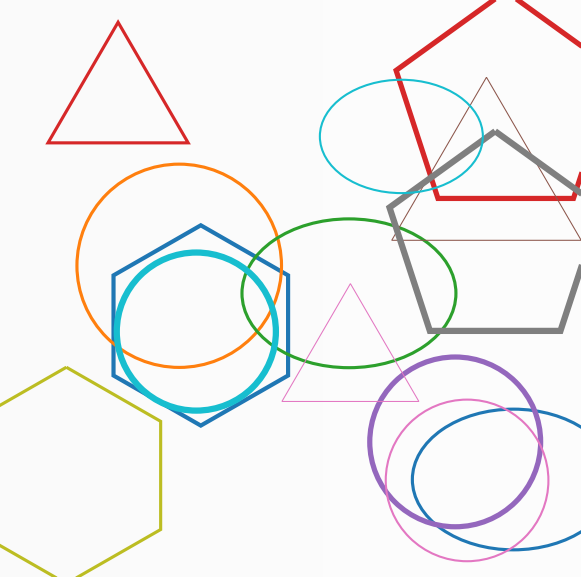[{"shape": "hexagon", "thickness": 2, "radius": 0.87, "center": [0.345, 0.436]}, {"shape": "oval", "thickness": 1.5, "radius": 0.87, "center": [0.883, 0.169]}, {"shape": "circle", "thickness": 1.5, "radius": 0.88, "center": [0.308, 0.539]}, {"shape": "oval", "thickness": 1.5, "radius": 0.92, "center": [0.6, 0.491]}, {"shape": "triangle", "thickness": 1.5, "radius": 0.7, "center": [0.203, 0.821]}, {"shape": "pentagon", "thickness": 2.5, "radius": 0.99, "center": [0.87, 0.816]}, {"shape": "circle", "thickness": 2.5, "radius": 0.73, "center": [0.783, 0.234]}, {"shape": "triangle", "thickness": 0.5, "radius": 0.94, "center": [0.837, 0.677]}, {"shape": "circle", "thickness": 1, "radius": 0.7, "center": [0.804, 0.167]}, {"shape": "triangle", "thickness": 0.5, "radius": 0.68, "center": [0.603, 0.372]}, {"shape": "pentagon", "thickness": 3, "radius": 0.96, "center": [0.852, 0.581]}, {"shape": "hexagon", "thickness": 1.5, "radius": 0.94, "center": [0.114, 0.176]}, {"shape": "circle", "thickness": 3, "radius": 0.68, "center": [0.338, 0.425]}, {"shape": "oval", "thickness": 1, "radius": 0.7, "center": [0.691, 0.763]}]